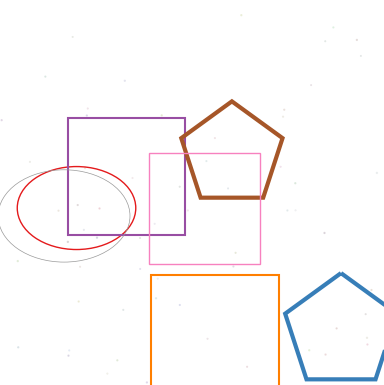[{"shape": "oval", "thickness": 1, "radius": 0.77, "center": [0.199, 0.46]}, {"shape": "pentagon", "thickness": 3, "radius": 0.76, "center": [0.886, 0.138]}, {"shape": "square", "thickness": 1.5, "radius": 0.76, "center": [0.329, 0.541]}, {"shape": "square", "thickness": 1.5, "radius": 0.83, "center": [0.559, 0.118]}, {"shape": "pentagon", "thickness": 3, "radius": 0.69, "center": [0.602, 0.598]}, {"shape": "square", "thickness": 1, "radius": 0.72, "center": [0.531, 0.457]}, {"shape": "oval", "thickness": 0.5, "radius": 0.86, "center": [0.166, 0.439]}]